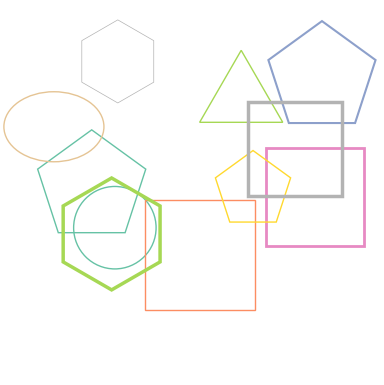[{"shape": "circle", "thickness": 1, "radius": 0.54, "center": [0.298, 0.409]}, {"shape": "pentagon", "thickness": 1, "radius": 0.74, "center": [0.238, 0.515]}, {"shape": "square", "thickness": 1, "radius": 0.71, "center": [0.52, 0.337]}, {"shape": "pentagon", "thickness": 1.5, "radius": 0.73, "center": [0.836, 0.799]}, {"shape": "square", "thickness": 2, "radius": 0.64, "center": [0.818, 0.488]}, {"shape": "hexagon", "thickness": 2.5, "radius": 0.73, "center": [0.29, 0.392]}, {"shape": "triangle", "thickness": 1, "radius": 0.62, "center": [0.626, 0.745]}, {"shape": "pentagon", "thickness": 1, "radius": 0.51, "center": [0.657, 0.506]}, {"shape": "oval", "thickness": 1, "radius": 0.65, "center": [0.14, 0.671]}, {"shape": "square", "thickness": 2.5, "radius": 0.61, "center": [0.766, 0.613]}, {"shape": "hexagon", "thickness": 0.5, "radius": 0.54, "center": [0.306, 0.84]}]